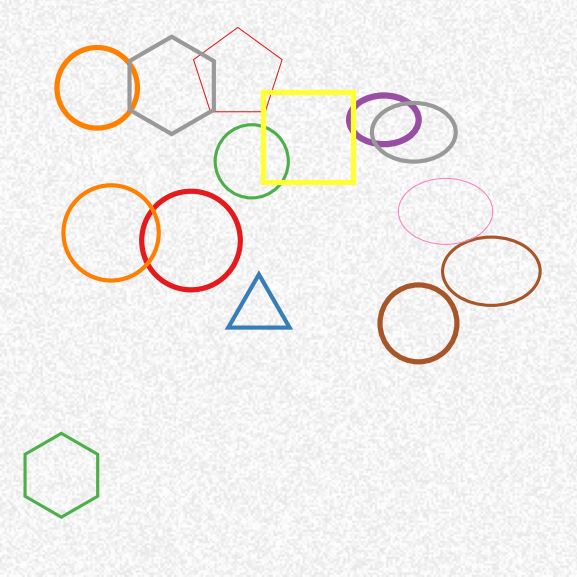[{"shape": "pentagon", "thickness": 0.5, "radius": 0.4, "center": [0.412, 0.871]}, {"shape": "circle", "thickness": 2.5, "radius": 0.43, "center": [0.331, 0.583]}, {"shape": "triangle", "thickness": 2, "radius": 0.31, "center": [0.448, 0.463]}, {"shape": "circle", "thickness": 1.5, "radius": 0.32, "center": [0.436, 0.72]}, {"shape": "hexagon", "thickness": 1.5, "radius": 0.36, "center": [0.106, 0.176]}, {"shape": "oval", "thickness": 3, "radius": 0.3, "center": [0.665, 0.792]}, {"shape": "circle", "thickness": 2, "radius": 0.41, "center": [0.192, 0.596]}, {"shape": "circle", "thickness": 2.5, "radius": 0.35, "center": [0.168, 0.847]}, {"shape": "square", "thickness": 2.5, "radius": 0.39, "center": [0.533, 0.762]}, {"shape": "oval", "thickness": 1.5, "radius": 0.42, "center": [0.851, 0.529]}, {"shape": "circle", "thickness": 2.5, "radius": 0.33, "center": [0.725, 0.439]}, {"shape": "oval", "thickness": 0.5, "radius": 0.41, "center": [0.771, 0.633]}, {"shape": "hexagon", "thickness": 2, "radius": 0.42, "center": [0.297, 0.851]}, {"shape": "oval", "thickness": 2, "radius": 0.36, "center": [0.717, 0.77]}]